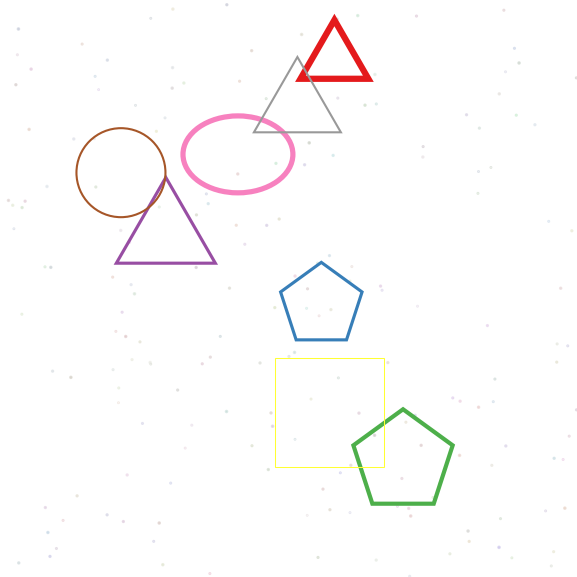[{"shape": "triangle", "thickness": 3, "radius": 0.34, "center": [0.579, 0.897]}, {"shape": "pentagon", "thickness": 1.5, "radius": 0.37, "center": [0.556, 0.471]}, {"shape": "pentagon", "thickness": 2, "radius": 0.45, "center": [0.698, 0.2]}, {"shape": "triangle", "thickness": 1.5, "radius": 0.49, "center": [0.287, 0.593]}, {"shape": "square", "thickness": 0.5, "radius": 0.47, "center": [0.571, 0.285]}, {"shape": "circle", "thickness": 1, "radius": 0.39, "center": [0.209, 0.7]}, {"shape": "oval", "thickness": 2.5, "radius": 0.48, "center": [0.412, 0.732]}, {"shape": "triangle", "thickness": 1, "radius": 0.43, "center": [0.515, 0.814]}]